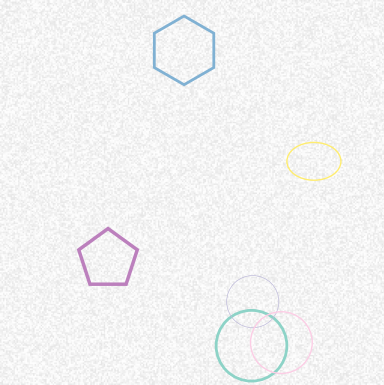[{"shape": "circle", "thickness": 2, "radius": 0.46, "center": [0.653, 0.102]}, {"shape": "circle", "thickness": 0.5, "radius": 0.34, "center": [0.656, 0.217]}, {"shape": "hexagon", "thickness": 2, "radius": 0.45, "center": [0.478, 0.869]}, {"shape": "circle", "thickness": 1, "radius": 0.4, "center": [0.731, 0.11]}, {"shape": "pentagon", "thickness": 2.5, "radius": 0.4, "center": [0.281, 0.326]}, {"shape": "oval", "thickness": 1, "radius": 0.35, "center": [0.815, 0.581]}]